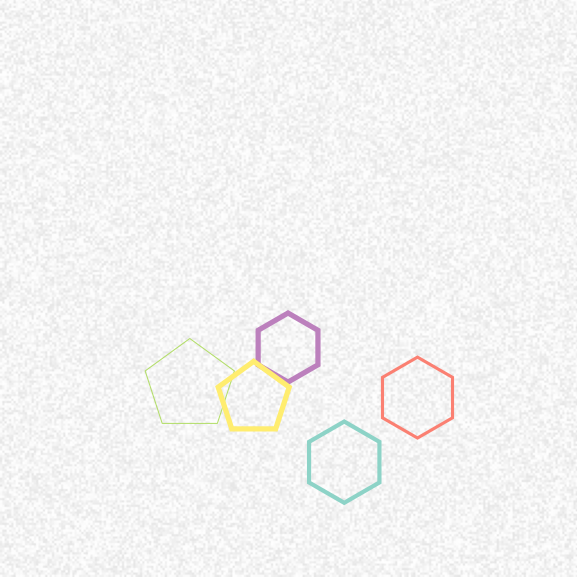[{"shape": "hexagon", "thickness": 2, "radius": 0.35, "center": [0.596, 0.199]}, {"shape": "hexagon", "thickness": 1.5, "radius": 0.35, "center": [0.723, 0.311]}, {"shape": "pentagon", "thickness": 0.5, "radius": 0.41, "center": [0.329, 0.332]}, {"shape": "hexagon", "thickness": 2.5, "radius": 0.3, "center": [0.499, 0.397]}, {"shape": "pentagon", "thickness": 2.5, "radius": 0.32, "center": [0.439, 0.309]}]